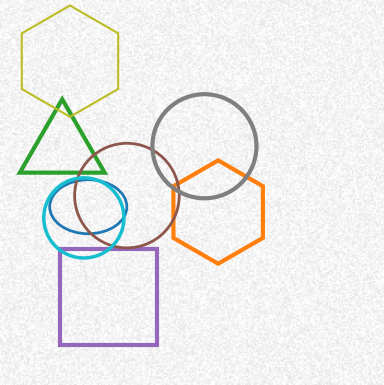[{"shape": "oval", "thickness": 2, "radius": 0.5, "center": [0.229, 0.463]}, {"shape": "hexagon", "thickness": 3, "radius": 0.67, "center": [0.567, 0.449]}, {"shape": "triangle", "thickness": 3, "radius": 0.64, "center": [0.162, 0.615]}, {"shape": "square", "thickness": 3, "radius": 0.63, "center": [0.282, 0.228]}, {"shape": "circle", "thickness": 2, "radius": 0.68, "center": [0.33, 0.492]}, {"shape": "circle", "thickness": 3, "radius": 0.68, "center": [0.531, 0.62]}, {"shape": "hexagon", "thickness": 1.5, "radius": 0.72, "center": [0.182, 0.841]}, {"shape": "circle", "thickness": 2.5, "radius": 0.52, "center": [0.218, 0.434]}]